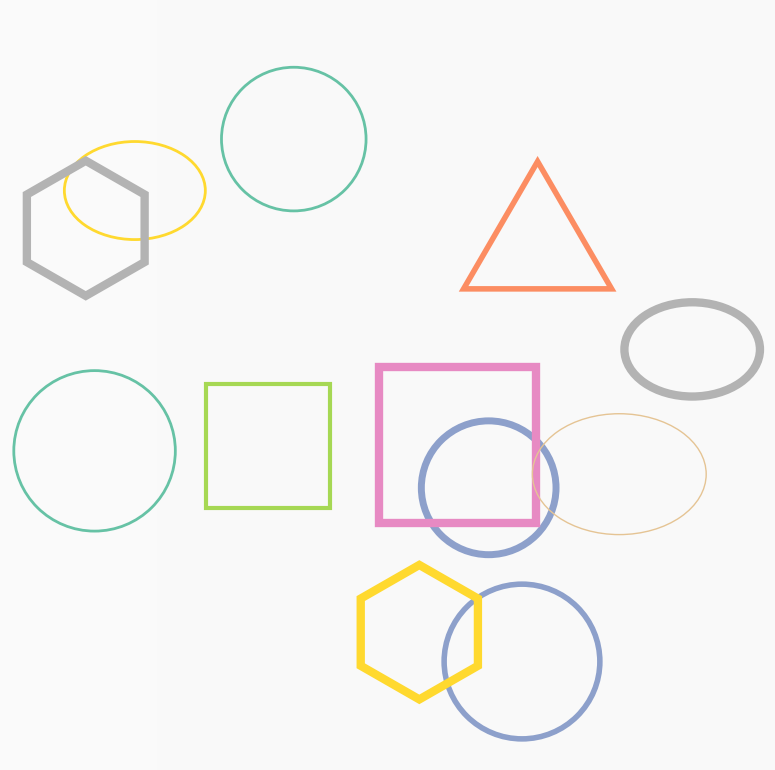[{"shape": "circle", "thickness": 1, "radius": 0.52, "center": [0.122, 0.414]}, {"shape": "circle", "thickness": 1, "radius": 0.47, "center": [0.379, 0.819]}, {"shape": "triangle", "thickness": 2, "radius": 0.55, "center": [0.694, 0.68]}, {"shape": "circle", "thickness": 2.5, "radius": 0.43, "center": [0.631, 0.367]}, {"shape": "circle", "thickness": 2, "radius": 0.5, "center": [0.674, 0.141]}, {"shape": "square", "thickness": 3, "radius": 0.51, "center": [0.59, 0.422]}, {"shape": "square", "thickness": 1.5, "radius": 0.4, "center": [0.346, 0.421]}, {"shape": "hexagon", "thickness": 3, "radius": 0.44, "center": [0.541, 0.179]}, {"shape": "oval", "thickness": 1, "radius": 0.45, "center": [0.174, 0.753]}, {"shape": "oval", "thickness": 0.5, "radius": 0.56, "center": [0.799, 0.384]}, {"shape": "oval", "thickness": 3, "radius": 0.44, "center": [0.893, 0.546]}, {"shape": "hexagon", "thickness": 3, "radius": 0.44, "center": [0.111, 0.703]}]